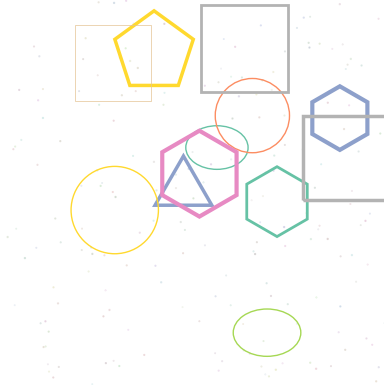[{"shape": "hexagon", "thickness": 2, "radius": 0.45, "center": [0.72, 0.476]}, {"shape": "oval", "thickness": 1, "radius": 0.4, "center": [0.563, 0.617]}, {"shape": "circle", "thickness": 1, "radius": 0.48, "center": [0.656, 0.7]}, {"shape": "hexagon", "thickness": 3, "radius": 0.41, "center": [0.883, 0.693]}, {"shape": "triangle", "thickness": 2.5, "radius": 0.43, "center": [0.476, 0.509]}, {"shape": "hexagon", "thickness": 3, "radius": 0.56, "center": [0.518, 0.549]}, {"shape": "oval", "thickness": 1, "radius": 0.44, "center": [0.694, 0.136]}, {"shape": "circle", "thickness": 1, "radius": 0.57, "center": [0.298, 0.454]}, {"shape": "pentagon", "thickness": 2.5, "radius": 0.54, "center": [0.4, 0.865]}, {"shape": "square", "thickness": 0.5, "radius": 0.5, "center": [0.294, 0.837]}, {"shape": "square", "thickness": 2, "radius": 0.56, "center": [0.634, 0.874]}, {"shape": "square", "thickness": 2.5, "radius": 0.55, "center": [0.896, 0.591]}]